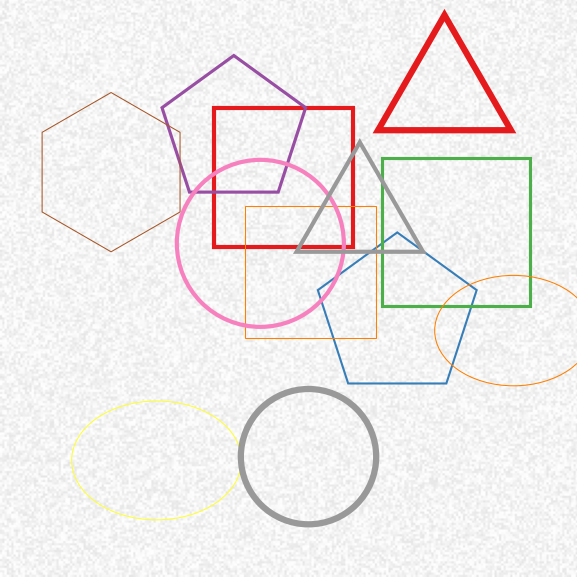[{"shape": "square", "thickness": 2, "radius": 0.6, "center": [0.491, 0.692]}, {"shape": "triangle", "thickness": 3, "radius": 0.66, "center": [0.77, 0.84]}, {"shape": "pentagon", "thickness": 1, "radius": 0.72, "center": [0.688, 0.452]}, {"shape": "square", "thickness": 1.5, "radius": 0.64, "center": [0.79, 0.598]}, {"shape": "pentagon", "thickness": 1.5, "radius": 0.65, "center": [0.405, 0.772]}, {"shape": "square", "thickness": 0.5, "radius": 0.57, "center": [0.538, 0.528]}, {"shape": "oval", "thickness": 0.5, "radius": 0.68, "center": [0.889, 0.427]}, {"shape": "oval", "thickness": 0.5, "radius": 0.74, "center": [0.271, 0.202]}, {"shape": "hexagon", "thickness": 0.5, "radius": 0.69, "center": [0.192, 0.701]}, {"shape": "circle", "thickness": 2, "radius": 0.72, "center": [0.451, 0.578]}, {"shape": "triangle", "thickness": 2, "radius": 0.63, "center": [0.623, 0.626]}, {"shape": "circle", "thickness": 3, "radius": 0.59, "center": [0.534, 0.208]}]